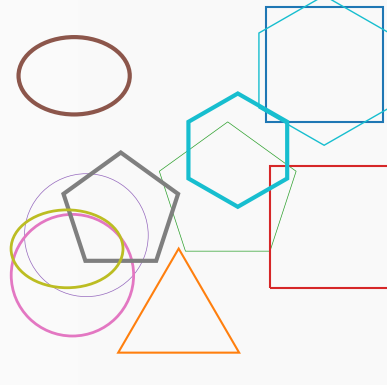[{"shape": "square", "thickness": 1.5, "radius": 0.75, "center": [0.837, 0.833]}, {"shape": "triangle", "thickness": 1.5, "radius": 0.9, "center": [0.461, 0.174]}, {"shape": "pentagon", "thickness": 0.5, "radius": 0.93, "center": [0.588, 0.498]}, {"shape": "square", "thickness": 1.5, "radius": 0.79, "center": [0.856, 0.411]}, {"shape": "circle", "thickness": 0.5, "radius": 0.8, "center": [0.223, 0.389]}, {"shape": "oval", "thickness": 3, "radius": 0.72, "center": [0.191, 0.803]}, {"shape": "circle", "thickness": 2, "radius": 0.79, "center": [0.187, 0.285]}, {"shape": "pentagon", "thickness": 3, "radius": 0.78, "center": [0.312, 0.448]}, {"shape": "oval", "thickness": 2, "radius": 0.72, "center": [0.173, 0.354]}, {"shape": "hexagon", "thickness": 3, "radius": 0.74, "center": [0.614, 0.61]}, {"shape": "hexagon", "thickness": 1, "radius": 0.97, "center": [0.836, 0.817]}]